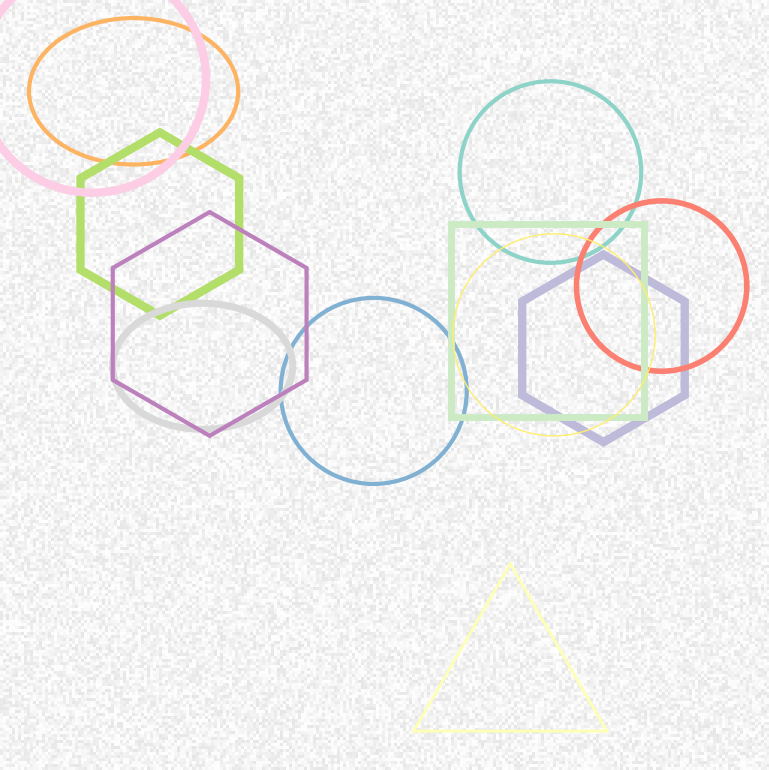[{"shape": "circle", "thickness": 1.5, "radius": 0.59, "center": [0.715, 0.777]}, {"shape": "triangle", "thickness": 1, "radius": 0.72, "center": [0.663, 0.123]}, {"shape": "hexagon", "thickness": 3, "radius": 0.61, "center": [0.784, 0.548]}, {"shape": "circle", "thickness": 2, "radius": 0.55, "center": [0.859, 0.629]}, {"shape": "circle", "thickness": 1.5, "radius": 0.6, "center": [0.485, 0.492]}, {"shape": "oval", "thickness": 1.5, "radius": 0.68, "center": [0.173, 0.881]}, {"shape": "hexagon", "thickness": 3, "radius": 0.59, "center": [0.208, 0.709]}, {"shape": "circle", "thickness": 3, "radius": 0.74, "center": [0.12, 0.897]}, {"shape": "oval", "thickness": 2.5, "radius": 0.58, "center": [0.263, 0.524]}, {"shape": "hexagon", "thickness": 1.5, "radius": 0.73, "center": [0.272, 0.579]}, {"shape": "square", "thickness": 2.5, "radius": 0.63, "center": [0.711, 0.584]}, {"shape": "circle", "thickness": 0.5, "radius": 0.66, "center": [0.72, 0.565]}]